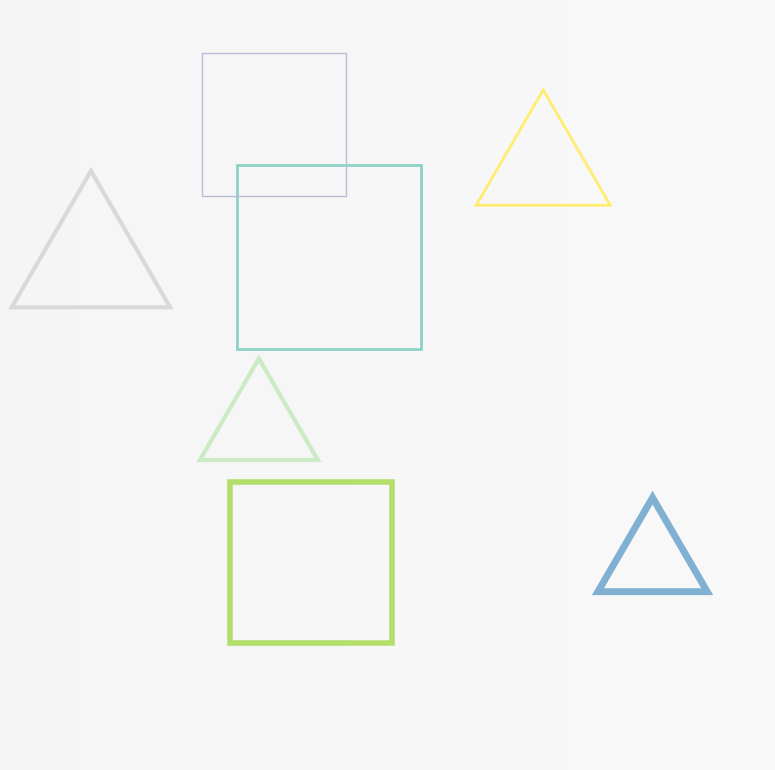[{"shape": "square", "thickness": 1, "radius": 0.6, "center": [0.425, 0.666]}, {"shape": "square", "thickness": 0.5, "radius": 0.46, "center": [0.353, 0.838]}, {"shape": "triangle", "thickness": 2.5, "radius": 0.41, "center": [0.842, 0.272]}, {"shape": "square", "thickness": 2, "radius": 0.52, "center": [0.401, 0.27]}, {"shape": "triangle", "thickness": 1.5, "radius": 0.59, "center": [0.117, 0.66]}, {"shape": "triangle", "thickness": 1.5, "radius": 0.44, "center": [0.334, 0.447]}, {"shape": "triangle", "thickness": 1, "radius": 0.5, "center": [0.701, 0.783]}]